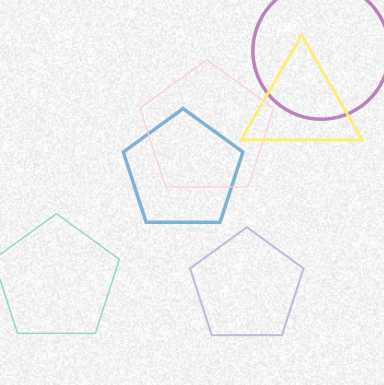[{"shape": "pentagon", "thickness": 1, "radius": 0.86, "center": [0.147, 0.273]}, {"shape": "pentagon", "thickness": 1.5, "radius": 0.78, "center": [0.641, 0.255]}, {"shape": "pentagon", "thickness": 2.5, "radius": 0.82, "center": [0.476, 0.555]}, {"shape": "pentagon", "thickness": 1, "radius": 0.91, "center": [0.537, 0.662]}, {"shape": "circle", "thickness": 2.5, "radius": 0.89, "center": [0.834, 0.868]}, {"shape": "triangle", "thickness": 2, "radius": 0.91, "center": [0.783, 0.728]}]